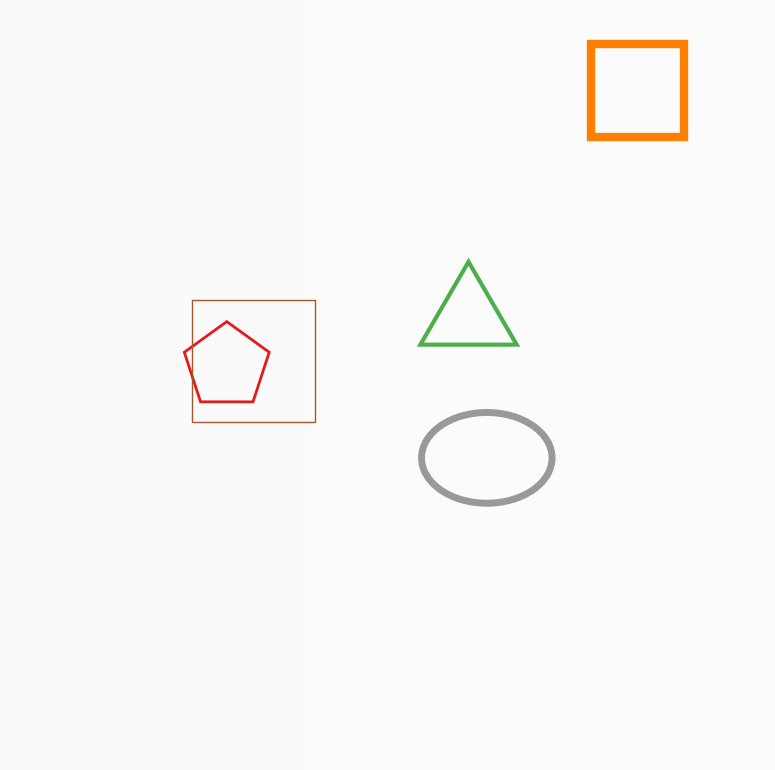[{"shape": "pentagon", "thickness": 1, "radius": 0.29, "center": [0.293, 0.525]}, {"shape": "triangle", "thickness": 1.5, "radius": 0.36, "center": [0.605, 0.588]}, {"shape": "square", "thickness": 3, "radius": 0.3, "center": [0.823, 0.883]}, {"shape": "square", "thickness": 0.5, "radius": 0.4, "center": [0.327, 0.531]}, {"shape": "oval", "thickness": 2.5, "radius": 0.42, "center": [0.628, 0.405]}]